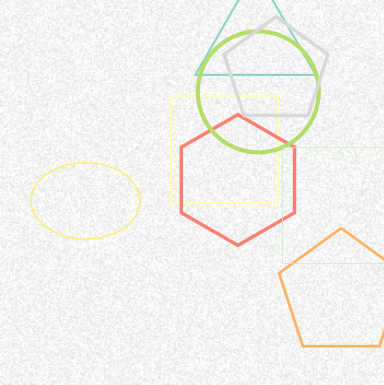[{"shape": "triangle", "thickness": 1.5, "radius": 0.9, "center": [0.664, 0.896]}, {"shape": "square", "thickness": 1.5, "radius": 0.69, "center": [0.584, 0.611]}, {"shape": "hexagon", "thickness": 2.5, "radius": 0.85, "center": [0.618, 0.533]}, {"shape": "pentagon", "thickness": 2, "radius": 0.85, "center": [0.886, 0.238]}, {"shape": "circle", "thickness": 3, "radius": 0.79, "center": [0.671, 0.761]}, {"shape": "pentagon", "thickness": 2.5, "radius": 0.71, "center": [0.717, 0.815]}, {"shape": "square", "thickness": 0.5, "radius": 0.75, "center": [0.883, 0.467]}, {"shape": "oval", "thickness": 1, "radius": 0.71, "center": [0.222, 0.478]}]